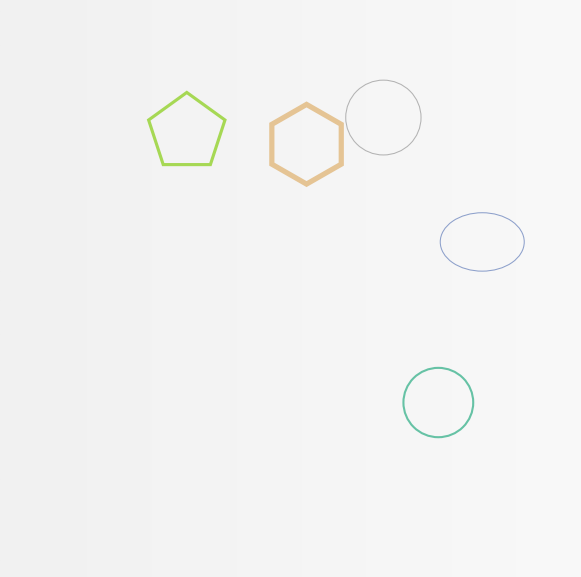[{"shape": "circle", "thickness": 1, "radius": 0.3, "center": [0.754, 0.302]}, {"shape": "oval", "thickness": 0.5, "radius": 0.36, "center": [0.83, 0.58]}, {"shape": "pentagon", "thickness": 1.5, "radius": 0.35, "center": [0.321, 0.77]}, {"shape": "hexagon", "thickness": 2.5, "radius": 0.34, "center": [0.527, 0.749]}, {"shape": "circle", "thickness": 0.5, "radius": 0.32, "center": [0.66, 0.796]}]